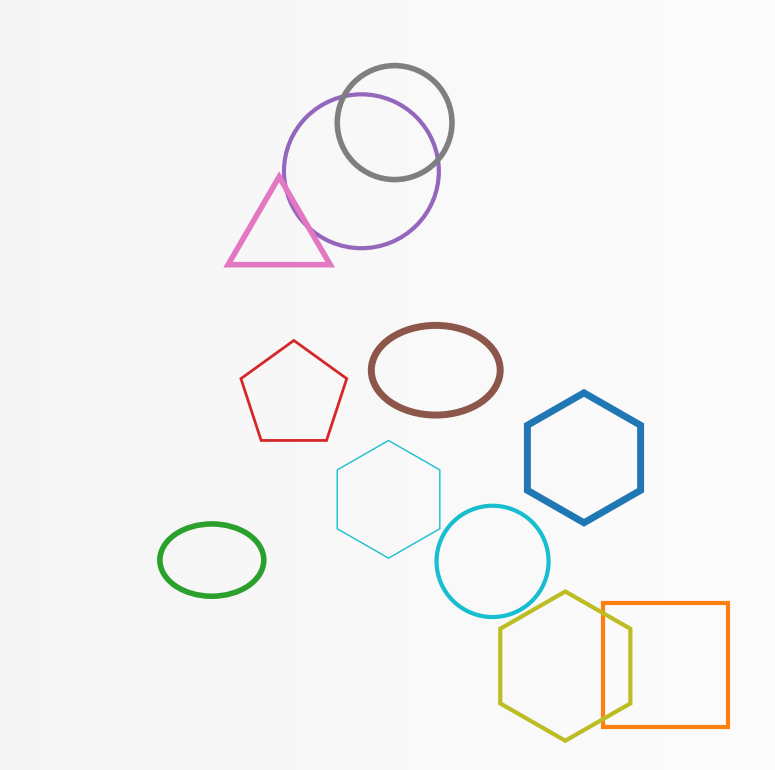[{"shape": "hexagon", "thickness": 2.5, "radius": 0.42, "center": [0.754, 0.405]}, {"shape": "square", "thickness": 1.5, "radius": 0.4, "center": [0.859, 0.136]}, {"shape": "oval", "thickness": 2, "radius": 0.34, "center": [0.273, 0.273]}, {"shape": "pentagon", "thickness": 1, "radius": 0.36, "center": [0.379, 0.486]}, {"shape": "circle", "thickness": 1.5, "radius": 0.5, "center": [0.466, 0.778]}, {"shape": "oval", "thickness": 2.5, "radius": 0.42, "center": [0.562, 0.519]}, {"shape": "triangle", "thickness": 2, "radius": 0.38, "center": [0.36, 0.694]}, {"shape": "circle", "thickness": 2, "radius": 0.37, "center": [0.509, 0.841]}, {"shape": "hexagon", "thickness": 1.5, "radius": 0.48, "center": [0.729, 0.135]}, {"shape": "circle", "thickness": 1.5, "radius": 0.36, "center": [0.636, 0.271]}, {"shape": "hexagon", "thickness": 0.5, "radius": 0.38, "center": [0.501, 0.352]}]